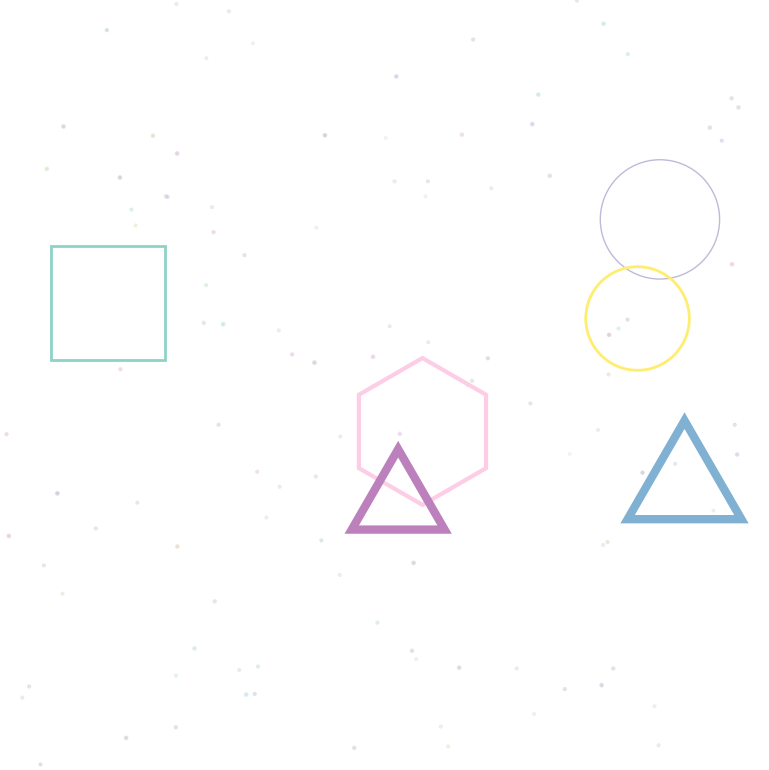[{"shape": "square", "thickness": 1, "radius": 0.37, "center": [0.14, 0.607]}, {"shape": "circle", "thickness": 0.5, "radius": 0.39, "center": [0.857, 0.715]}, {"shape": "triangle", "thickness": 3, "radius": 0.43, "center": [0.889, 0.368]}, {"shape": "hexagon", "thickness": 1.5, "radius": 0.48, "center": [0.549, 0.44]}, {"shape": "triangle", "thickness": 3, "radius": 0.35, "center": [0.517, 0.347]}, {"shape": "circle", "thickness": 1, "radius": 0.34, "center": [0.828, 0.586]}]